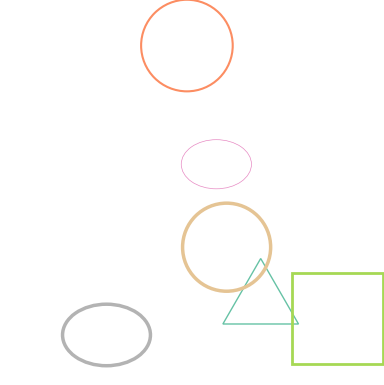[{"shape": "triangle", "thickness": 1, "radius": 0.57, "center": [0.677, 0.215]}, {"shape": "circle", "thickness": 1.5, "radius": 0.59, "center": [0.486, 0.882]}, {"shape": "oval", "thickness": 0.5, "radius": 0.46, "center": [0.562, 0.573]}, {"shape": "square", "thickness": 2, "radius": 0.59, "center": [0.877, 0.172]}, {"shape": "circle", "thickness": 2.5, "radius": 0.57, "center": [0.589, 0.358]}, {"shape": "oval", "thickness": 2.5, "radius": 0.57, "center": [0.277, 0.13]}]